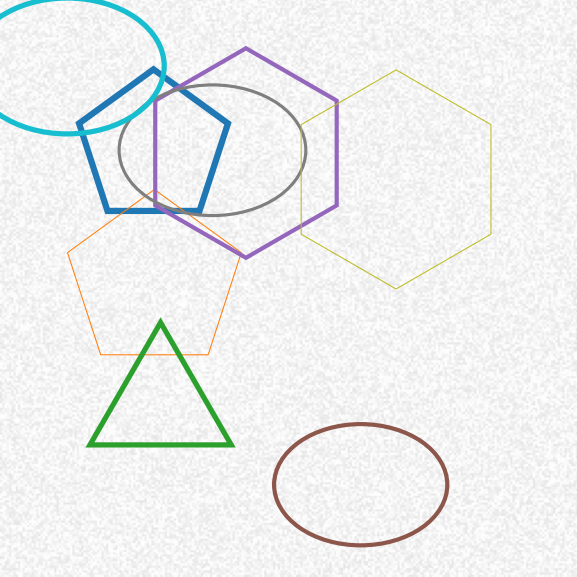[{"shape": "pentagon", "thickness": 3, "radius": 0.68, "center": [0.266, 0.744]}, {"shape": "pentagon", "thickness": 0.5, "radius": 0.79, "center": [0.267, 0.513]}, {"shape": "triangle", "thickness": 2.5, "radius": 0.71, "center": [0.278, 0.299]}, {"shape": "hexagon", "thickness": 2, "radius": 0.91, "center": [0.426, 0.734]}, {"shape": "oval", "thickness": 2, "radius": 0.75, "center": [0.625, 0.16]}, {"shape": "oval", "thickness": 1.5, "radius": 0.81, "center": [0.368, 0.739]}, {"shape": "hexagon", "thickness": 0.5, "radius": 0.95, "center": [0.686, 0.688]}, {"shape": "oval", "thickness": 2.5, "radius": 0.84, "center": [0.116, 0.885]}]